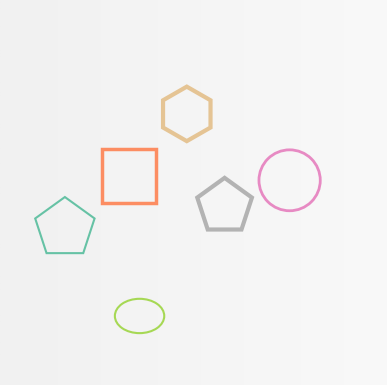[{"shape": "pentagon", "thickness": 1.5, "radius": 0.4, "center": [0.167, 0.408]}, {"shape": "square", "thickness": 2.5, "radius": 0.35, "center": [0.332, 0.543]}, {"shape": "circle", "thickness": 2, "radius": 0.4, "center": [0.747, 0.532]}, {"shape": "oval", "thickness": 1.5, "radius": 0.32, "center": [0.36, 0.179]}, {"shape": "hexagon", "thickness": 3, "radius": 0.35, "center": [0.482, 0.704]}, {"shape": "pentagon", "thickness": 3, "radius": 0.37, "center": [0.58, 0.464]}]